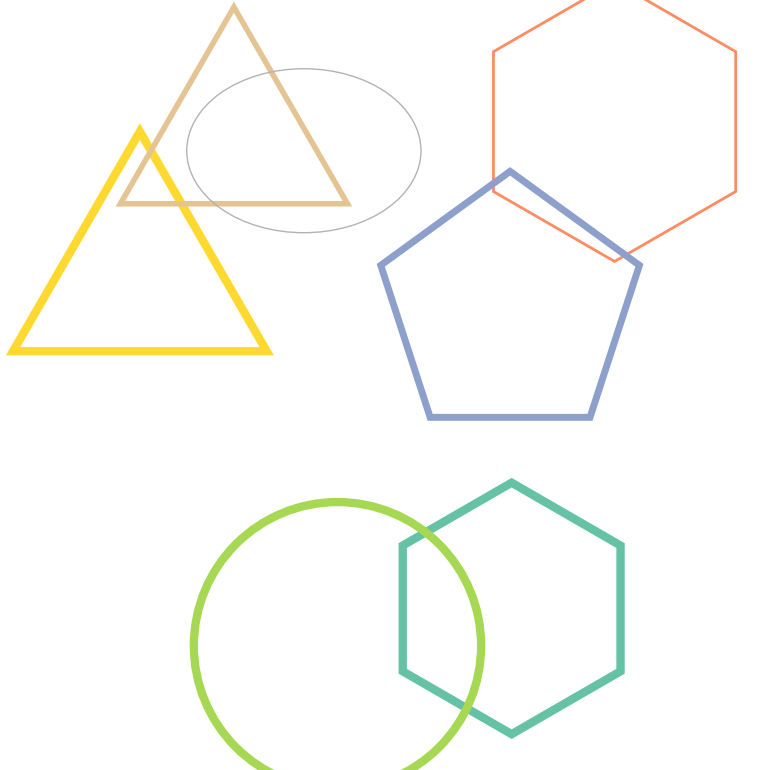[{"shape": "hexagon", "thickness": 3, "radius": 0.82, "center": [0.664, 0.21]}, {"shape": "hexagon", "thickness": 1, "radius": 0.91, "center": [0.798, 0.842]}, {"shape": "pentagon", "thickness": 2.5, "radius": 0.88, "center": [0.662, 0.601]}, {"shape": "circle", "thickness": 3, "radius": 0.93, "center": [0.438, 0.161]}, {"shape": "triangle", "thickness": 3, "radius": 0.95, "center": [0.182, 0.639]}, {"shape": "triangle", "thickness": 2, "radius": 0.85, "center": [0.304, 0.821]}, {"shape": "oval", "thickness": 0.5, "radius": 0.76, "center": [0.395, 0.804]}]